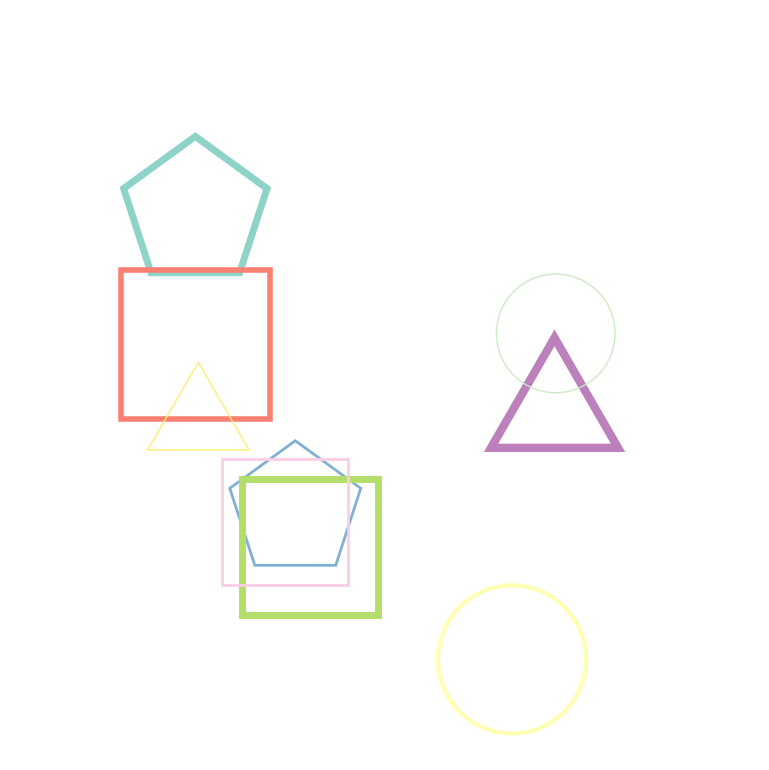[{"shape": "pentagon", "thickness": 2.5, "radius": 0.49, "center": [0.254, 0.725]}, {"shape": "circle", "thickness": 1.5, "radius": 0.48, "center": [0.665, 0.144]}, {"shape": "square", "thickness": 2, "radius": 0.48, "center": [0.254, 0.553]}, {"shape": "pentagon", "thickness": 1, "radius": 0.45, "center": [0.383, 0.338]}, {"shape": "square", "thickness": 2.5, "radius": 0.44, "center": [0.403, 0.289]}, {"shape": "square", "thickness": 1, "radius": 0.41, "center": [0.37, 0.322]}, {"shape": "triangle", "thickness": 3, "radius": 0.48, "center": [0.72, 0.466]}, {"shape": "circle", "thickness": 0.5, "radius": 0.39, "center": [0.722, 0.567]}, {"shape": "triangle", "thickness": 0.5, "radius": 0.38, "center": [0.258, 0.454]}]